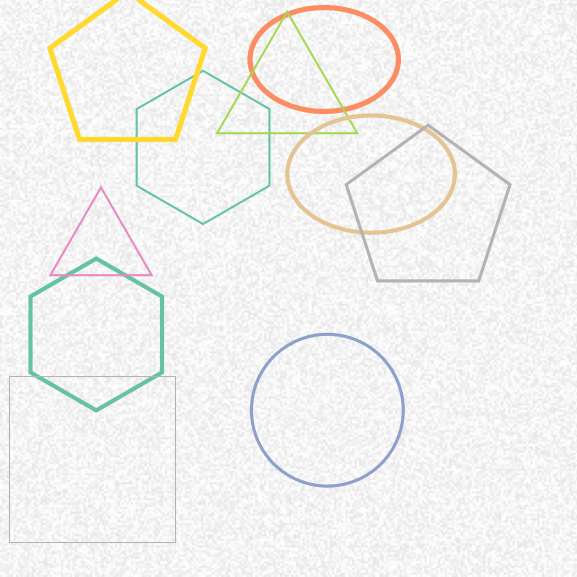[{"shape": "hexagon", "thickness": 2, "radius": 0.66, "center": [0.167, 0.42]}, {"shape": "hexagon", "thickness": 1, "radius": 0.66, "center": [0.352, 0.744]}, {"shape": "oval", "thickness": 2.5, "radius": 0.64, "center": [0.561, 0.896]}, {"shape": "circle", "thickness": 1.5, "radius": 0.66, "center": [0.567, 0.289]}, {"shape": "triangle", "thickness": 1, "radius": 0.51, "center": [0.175, 0.573]}, {"shape": "triangle", "thickness": 1, "radius": 0.7, "center": [0.497, 0.839]}, {"shape": "pentagon", "thickness": 2.5, "radius": 0.71, "center": [0.221, 0.872]}, {"shape": "oval", "thickness": 2, "radius": 0.73, "center": [0.643, 0.698]}, {"shape": "square", "thickness": 0.5, "radius": 0.72, "center": [0.159, 0.204]}, {"shape": "pentagon", "thickness": 1.5, "radius": 0.75, "center": [0.741, 0.633]}]